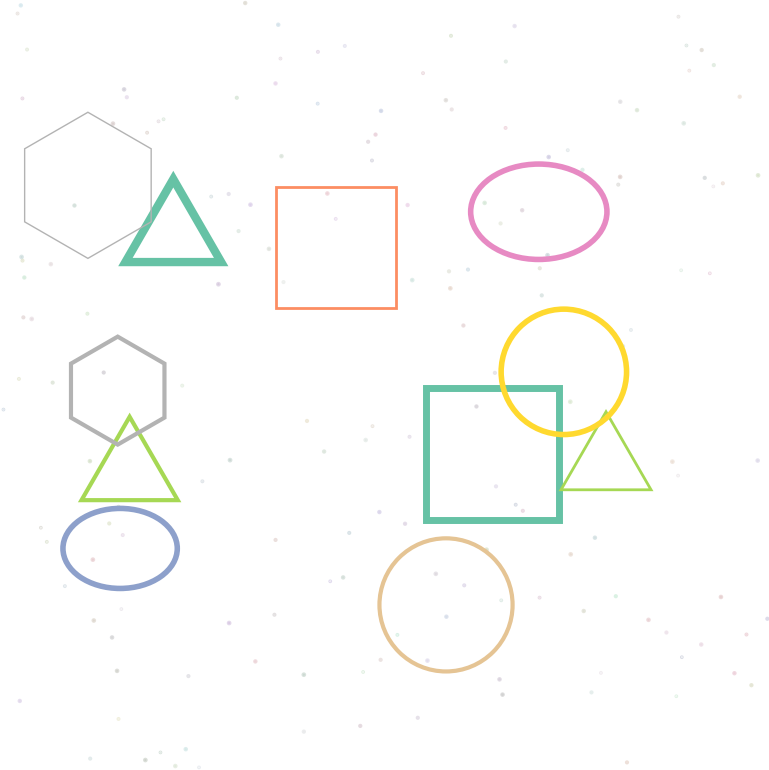[{"shape": "triangle", "thickness": 3, "radius": 0.36, "center": [0.225, 0.696]}, {"shape": "square", "thickness": 2.5, "radius": 0.43, "center": [0.64, 0.411]}, {"shape": "square", "thickness": 1, "radius": 0.39, "center": [0.437, 0.679]}, {"shape": "oval", "thickness": 2, "radius": 0.37, "center": [0.156, 0.288]}, {"shape": "oval", "thickness": 2, "radius": 0.44, "center": [0.7, 0.725]}, {"shape": "triangle", "thickness": 1, "radius": 0.34, "center": [0.787, 0.398]}, {"shape": "triangle", "thickness": 1.5, "radius": 0.36, "center": [0.168, 0.387]}, {"shape": "circle", "thickness": 2, "radius": 0.41, "center": [0.732, 0.517]}, {"shape": "circle", "thickness": 1.5, "radius": 0.43, "center": [0.579, 0.214]}, {"shape": "hexagon", "thickness": 1.5, "radius": 0.35, "center": [0.153, 0.493]}, {"shape": "hexagon", "thickness": 0.5, "radius": 0.47, "center": [0.114, 0.759]}]